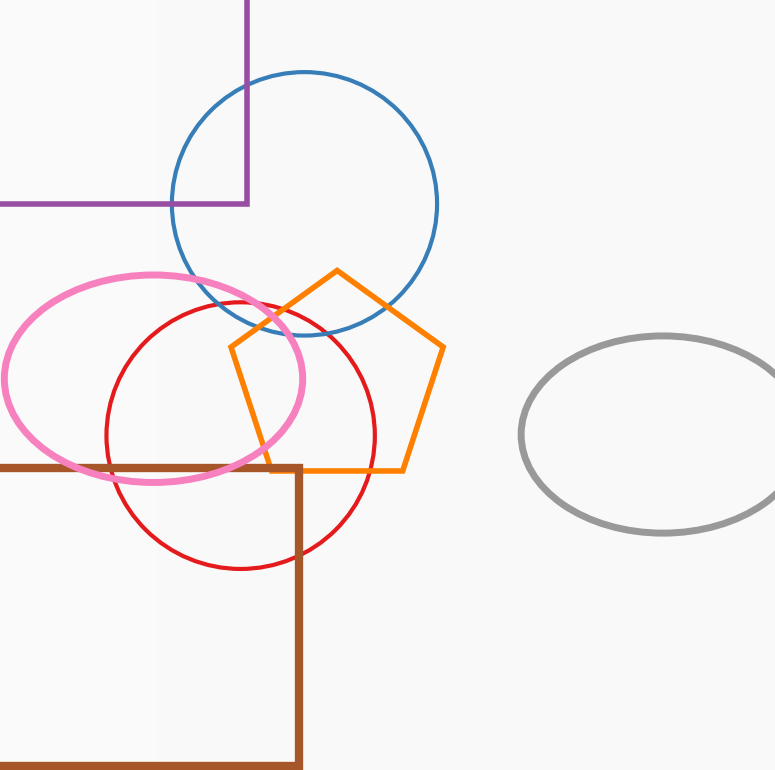[{"shape": "circle", "thickness": 1.5, "radius": 0.87, "center": [0.311, 0.434]}, {"shape": "circle", "thickness": 1.5, "radius": 0.86, "center": [0.393, 0.735]}, {"shape": "square", "thickness": 2, "radius": 0.81, "center": [0.157, 0.896]}, {"shape": "pentagon", "thickness": 2, "radius": 0.72, "center": [0.435, 0.505]}, {"shape": "square", "thickness": 3, "radius": 0.97, "center": [0.192, 0.199]}, {"shape": "oval", "thickness": 2.5, "radius": 0.96, "center": [0.198, 0.508]}, {"shape": "oval", "thickness": 2.5, "radius": 0.91, "center": [0.855, 0.436]}]